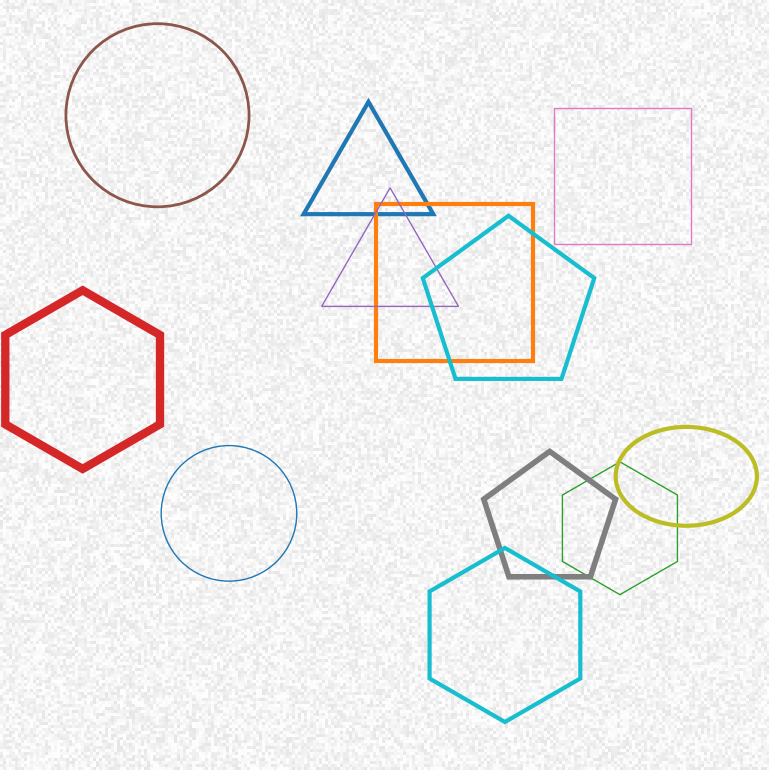[{"shape": "triangle", "thickness": 1.5, "radius": 0.49, "center": [0.479, 0.77]}, {"shape": "circle", "thickness": 0.5, "radius": 0.44, "center": [0.297, 0.333]}, {"shape": "square", "thickness": 1.5, "radius": 0.51, "center": [0.591, 0.633]}, {"shape": "hexagon", "thickness": 0.5, "radius": 0.43, "center": [0.805, 0.314]}, {"shape": "hexagon", "thickness": 3, "radius": 0.58, "center": [0.107, 0.507]}, {"shape": "triangle", "thickness": 0.5, "radius": 0.51, "center": [0.507, 0.653]}, {"shape": "circle", "thickness": 1, "radius": 0.59, "center": [0.205, 0.85]}, {"shape": "square", "thickness": 0.5, "radius": 0.44, "center": [0.808, 0.772]}, {"shape": "pentagon", "thickness": 2, "radius": 0.45, "center": [0.714, 0.324]}, {"shape": "oval", "thickness": 1.5, "radius": 0.46, "center": [0.891, 0.381]}, {"shape": "hexagon", "thickness": 1.5, "radius": 0.57, "center": [0.656, 0.175]}, {"shape": "pentagon", "thickness": 1.5, "radius": 0.59, "center": [0.66, 0.603]}]